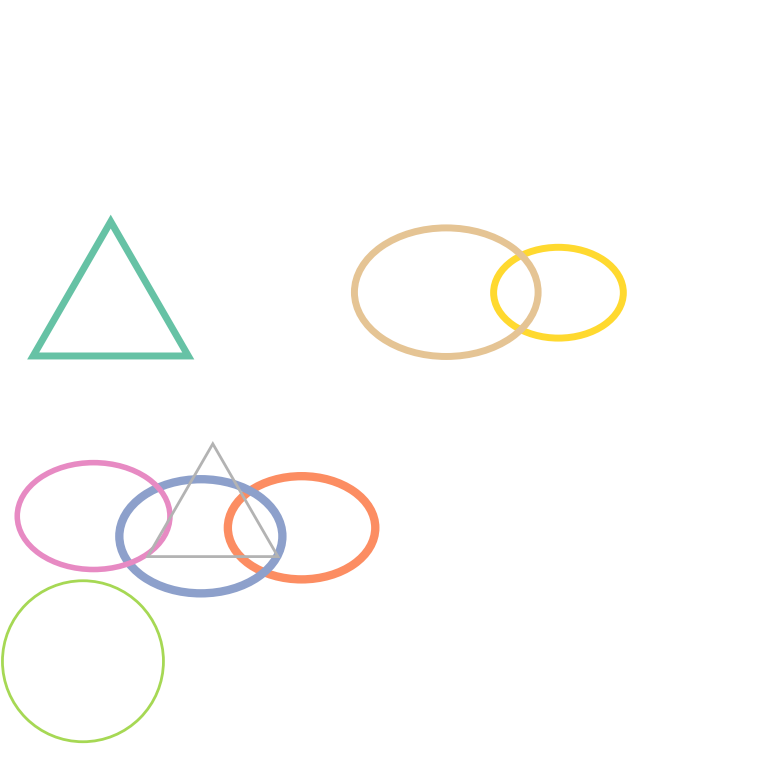[{"shape": "triangle", "thickness": 2.5, "radius": 0.58, "center": [0.144, 0.596]}, {"shape": "oval", "thickness": 3, "radius": 0.48, "center": [0.392, 0.315]}, {"shape": "oval", "thickness": 3, "radius": 0.53, "center": [0.261, 0.304]}, {"shape": "oval", "thickness": 2, "radius": 0.5, "center": [0.122, 0.33]}, {"shape": "circle", "thickness": 1, "radius": 0.52, "center": [0.108, 0.141]}, {"shape": "oval", "thickness": 2.5, "radius": 0.42, "center": [0.725, 0.62]}, {"shape": "oval", "thickness": 2.5, "radius": 0.6, "center": [0.58, 0.621]}, {"shape": "triangle", "thickness": 1, "radius": 0.49, "center": [0.276, 0.326]}]